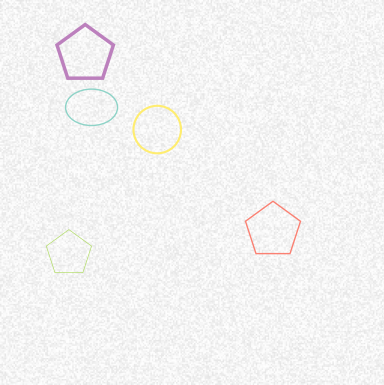[{"shape": "oval", "thickness": 1, "radius": 0.34, "center": [0.238, 0.721]}, {"shape": "pentagon", "thickness": 1, "radius": 0.38, "center": [0.709, 0.402]}, {"shape": "pentagon", "thickness": 0.5, "radius": 0.31, "center": [0.179, 0.342]}, {"shape": "pentagon", "thickness": 2.5, "radius": 0.39, "center": [0.221, 0.859]}, {"shape": "circle", "thickness": 1.5, "radius": 0.31, "center": [0.408, 0.663]}]